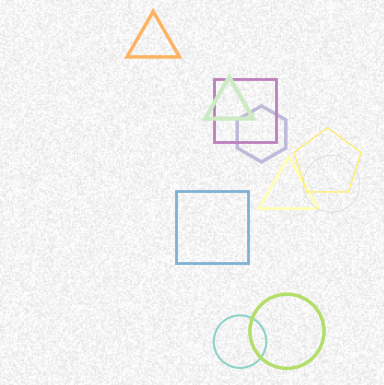[{"shape": "circle", "thickness": 1.5, "radius": 0.34, "center": [0.623, 0.113]}, {"shape": "triangle", "thickness": 2, "radius": 0.45, "center": [0.749, 0.503]}, {"shape": "hexagon", "thickness": 2.5, "radius": 0.36, "center": [0.679, 0.652]}, {"shape": "square", "thickness": 2, "radius": 0.47, "center": [0.551, 0.411]}, {"shape": "triangle", "thickness": 2.5, "radius": 0.39, "center": [0.398, 0.892]}, {"shape": "circle", "thickness": 2.5, "radius": 0.48, "center": [0.745, 0.139]}, {"shape": "circle", "thickness": 0.5, "radius": 0.37, "center": [0.861, 0.522]}, {"shape": "square", "thickness": 2, "radius": 0.41, "center": [0.637, 0.713]}, {"shape": "triangle", "thickness": 3, "radius": 0.36, "center": [0.595, 0.728]}, {"shape": "pentagon", "thickness": 1, "radius": 0.46, "center": [0.851, 0.576]}]